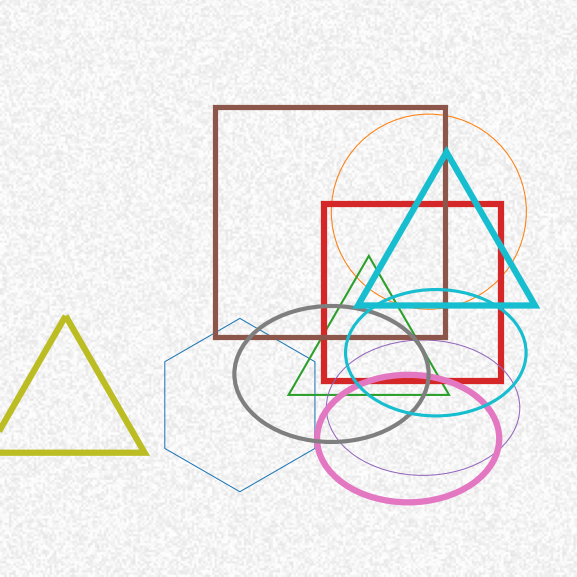[{"shape": "hexagon", "thickness": 0.5, "radius": 0.75, "center": [0.415, 0.298]}, {"shape": "circle", "thickness": 0.5, "radius": 0.84, "center": [0.743, 0.633]}, {"shape": "triangle", "thickness": 1, "radius": 0.8, "center": [0.639, 0.396]}, {"shape": "square", "thickness": 3, "radius": 0.76, "center": [0.714, 0.493]}, {"shape": "oval", "thickness": 0.5, "radius": 0.84, "center": [0.733, 0.293]}, {"shape": "square", "thickness": 2.5, "radius": 1.0, "center": [0.572, 0.615]}, {"shape": "oval", "thickness": 3, "radius": 0.79, "center": [0.707, 0.24]}, {"shape": "oval", "thickness": 2, "radius": 0.84, "center": [0.574, 0.352]}, {"shape": "triangle", "thickness": 3, "radius": 0.79, "center": [0.114, 0.294]}, {"shape": "triangle", "thickness": 3, "radius": 0.89, "center": [0.773, 0.559]}, {"shape": "oval", "thickness": 1.5, "radius": 0.78, "center": [0.755, 0.388]}]